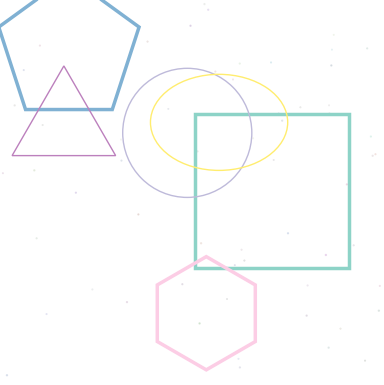[{"shape": "square", "thickness": 2.5, "radius": 1.0, "center": [0.706, 0.504]}, {"shape": "circle", "thickness": 1, "radius": 0.84, "center": [0.486, 0.655]}, {"shape": "pentagon", "thickness": 2.5, "radius": 0.96, "center": [0.179, 0.871]}, {"shape": "hexagon", "thickness": 2.5, "radius": 0.73, "center": [0.536, 0.186]}, {"shape": "triangle", "thickness": 1, "radius": 0.78, "center": [0.166, 0.673]}, {"shape": "oval", "thickness": 1, "radius": 0.89, "center": [0.569, 0.682]}]